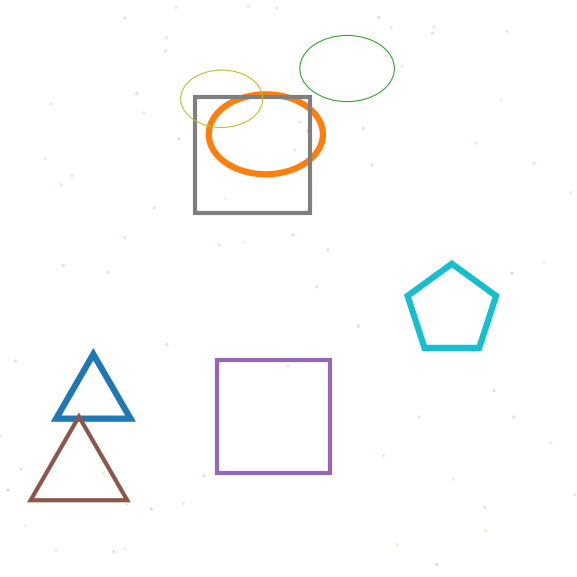[{"shape": "triangle", "thickness": 3, "radius": 0.37, "center": [0.162, 0.311]}, {"shape": "oval", "thickness": 3, "radius": 0.49, "center": [0.46, 0.767]}, {"shape": "oval", "thickness": 0.5, "radius": 0.41, "center": [0.601, 0.88]}, {"shape": "square", "thickness": 2, "radius": 0.49, "center": [0.473, 0.278]}, {"shape": "triangle", "thickness": 2, "radius": 0.48, "center": [0.137, 0.181]}, {"shape": "square", "thickness": 2, "radius": 0.5, "center": [0.437, 0.731]}, {"shape": "oval", "thickness": 0.5, "radius": 0.36, "center": [0.384, 0.828]}, {"shape": "pentagon", "thickness": 3, "radius": 0.4, "center": [0.782, 0.462]}]